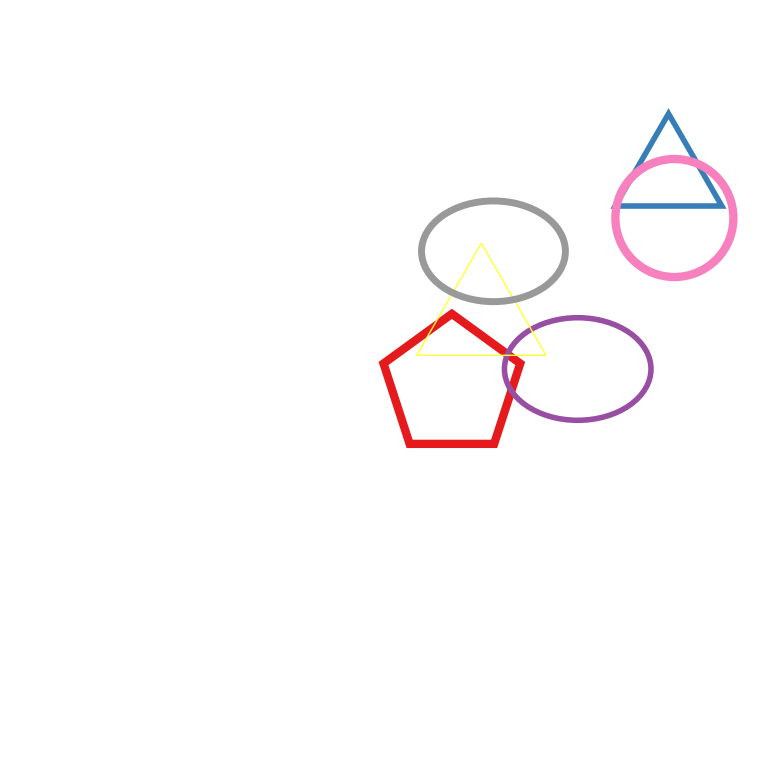[{"shape": "pentagon", "thickness": 3, "radius": 0.47, "center": [0.587, 0.499]}, {"shape": "triangle", "thickness": 2, "radius": 0.4, "center": [0.868, 0.772]}, {"shape": "oval", "thickness": 2, "radius": 0.48, "center": [0.75, 0.521]}, {"shape": "triangle", "thickness": 0.5, "radius": 0.49, "center": [0.625, 0.587]}, {"shape": "circle", "thickness": 3, "radius": 0.38, "center": [0.876, 0.717]}, {"shape": "oval", "thickness": 2.5, "radius": 0.47, "center": [0.641, 0.674]}]